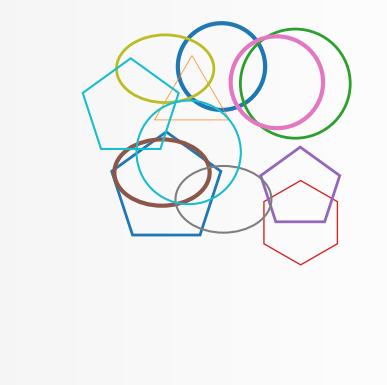[{"shape": "circle", "thickness": 3, "radius": 0.56, "center": [0.572, 0.827]}, {"shape": "pentagon", "thickness": 2, "radius": 0.74, "center": [0.429, 0.509]}, {"shape": "triangle", "thickness": 0.5, "radius": 0.56, "center": [0.495, 0.744]}, {"shape": "circle", "thickness": 2, "radius": 0.71, "center": [0.762, 0.783]}, {"shape": "hexagon", "thickness": 1, "radius": 0.55, "center": [0.776, 0.422]}, {"shape": "pentagon", "thickness": 2, "radius": 0.54, "center": [0.775, 0.511]}, {"shape": "oval", "thickness": 3, "radius": 0.61, "center": [0.418, 0.552]}, {"shape": "circle", "thickness": 3, "radius": 0.6, "center": [0.715, 0.786]}, {"shape": "oval", "thickness": 1.5, "radius": 0.62, "center": [0.577, 0.482]}, {"shape": "oval", "thickness": 2, "radius": 0.63, "center": [0.426, 0.821]}, {"shape": "pentagon", "thickness": 1.5, "radius": 0.65, "center": [0.337, 0.718]}, {"shape": "circle", "thickness": 1.5, "radius": 0.67, "center": [0.487, 0.604]}]